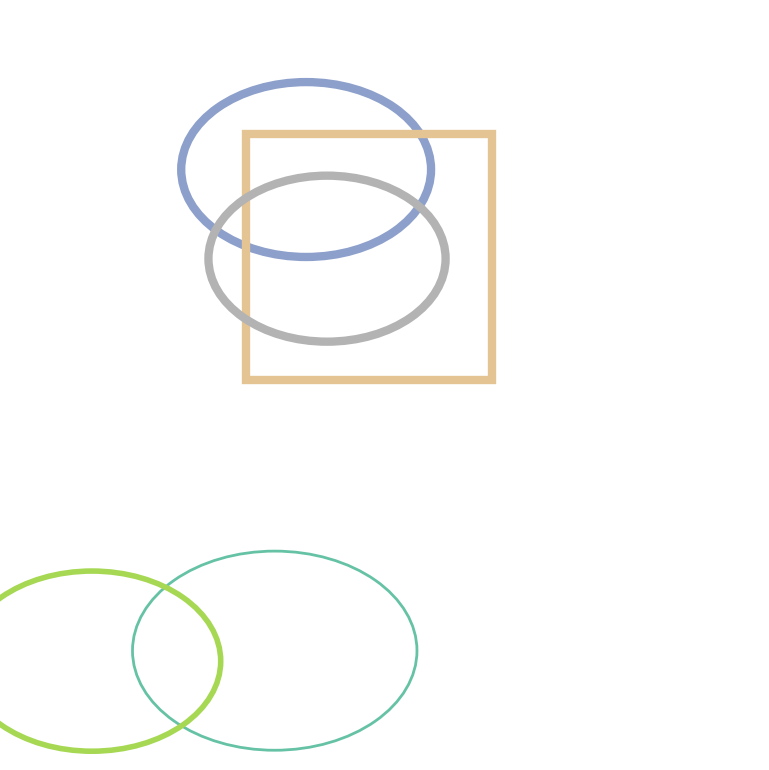[{"shape": "oval", "thickness": 1, "radius": 0.92, "center": [0.357, 0.155]}, {"shape": "oval", "thickness": 3, "radius": 0.81, "center": [0.398, 0.78]}, {"shape": "oval", "thickness": 2, "radius": 0.84, "center": [0.12, 0.141]}, {"shape": "square", "thickness": 3, "radius": 0.8, "center": [0.479, 0.666]}, {"shape": "oval", "thickness": 3, "radius": 0.77, "center": [0.425, 0.664]}]